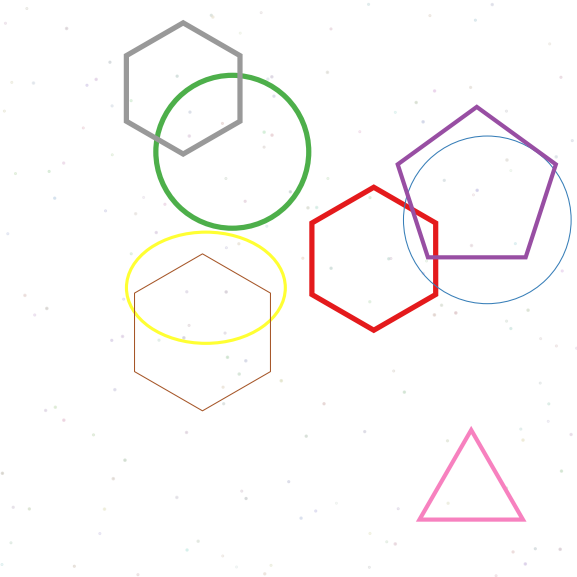[{"shape": "hexagon", "thickness": 2.5, "radius": 0.62, "center": [0.647, 0.551]}, {"shape": "circle", "thickness": 0.5, "radius": 0.73, "center": [0.844, 0.618]}, {"shape": "circle", "thickness": 2.5, "radius": 0.66, "center": [0.402, 0.736]}, {"shape": "pentagon", "thickness": 2, "radius": 0.72, "center": [0.826, 0.67]}, {"shape": "oval", "thickness": 1.5, "radius": 0.69, "center": [0.357, 0.501]}, {"shape": "hexagon", "thickness": 0.5, "radius": 0.68, "center": [0.351, 0.424]}, {"shape": "triangle", "thickness": 2, "radius": 0.52, "center": [0.816, 0.151]}, {"shape": "hexagon", "thickness": 2.5, "radius": 0.57, "center": [0.317, 0.846]}]